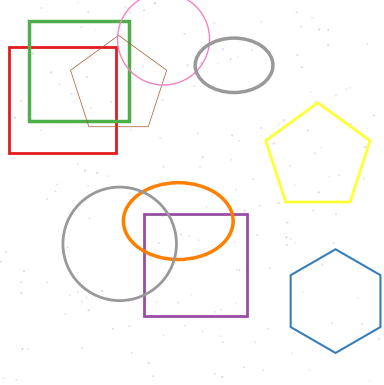[{"shape": "square", "thickness": 2, "radius": 0.69, "center": [0.162, 0.739]}, {"shape": "hexagon", "thickness": 1.5, "radius": 0.67, "center": [0.872, 0.218]}, {"shape": "square", "thickness": 2.5, "radius": 0.65, "center": [0.206, 0.815]}, {"shape": "square", "thickness": 2, "radius": 0.67, "center": [0.507, 0.312]}, {"shape": "oval", "thickness": 2.5, "radius": 0.71, "center": [0.463, 0.426]}, {"shape": "pentagon", "thickness": 2, "radius": 0.71, "center": [0.826, 0.591]}, {"shape": "pentagon", "thickness": 0.5, "radius": 0.66, "center": [0.308, 0.777]}, {"shape": "circle", "thickness": 1, "radius": 0.6, "center": [0.425, 0.899]}, {"shape": "oval", "thickness": 2.5, "radius": 0.5, "center": [0.608, 0.83]}, {"shape": "circle", "thickness": 2, "radius": 0.74, "center": [0.311, 0.367]}]